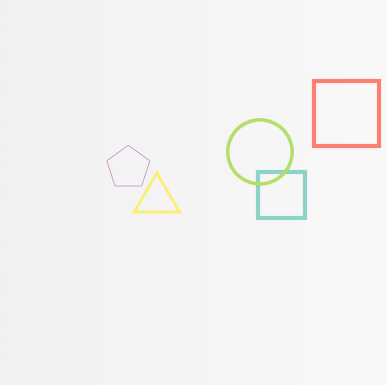[{"shape": "square", "thickness": 3, "radius": 0.3, "center": [0.726, 0.494]}, {"shape": "square", "thickness": 3, "radius": 0.42, "center": [0.895, 0.705]}, {"shape": "circle", "thickness": 2.5, "radius": 0.42, "center": [0.671, 0.605]}, {"shape": "pentagon", "thickness": 0.5, "radius": 0.29, "center": [0.331, 0.564]}, {"shape": "triangle", "thickness": 2, "radius": 0.34, "center": [0.405, 0.483]}]